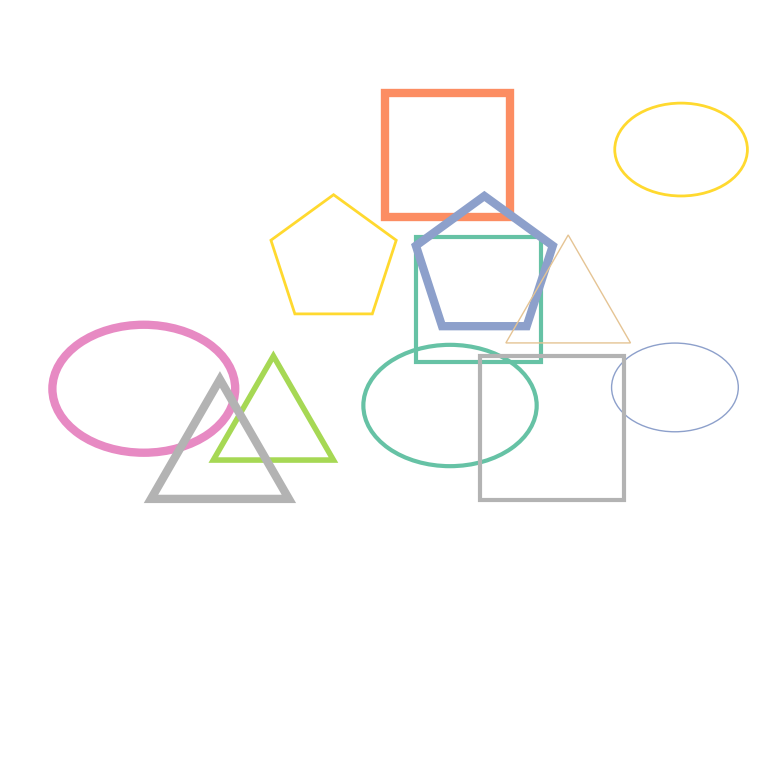[{"shape": "oval", "thickness": 1.5, "radius": 0.56, "center": [0.584, 0.473]}, {"shape": "square", "thickness": 1.5, "radius": 0.41, "center": [0.621, 0.611]}, {"shape": "square", "thickness": 3, "radius": 0.4, "center": [0.581, 0.798]}, {"shape": "oval", "thickness": 0.5, "radius": 0.41, "center": [0.877, 0.497]}, {"shape": "pentagon", "thickness": 3, "radius": 0.47, "center": [0.629, 0.652]}, {"shape": "oval", "thickness": 3, "radius": 0.59, "center": [0.187, 0.495]}, {"shape": "triangle", "thickness": 2, "radius": 0.45, "center": [0.355, 0.448]}, {"shape": "pentagon", "thickness": 1, "radius": 0.43, "center": [0.433, 0.662]}, {"shape": "oval", "thickness": 1, "radius": 0.43, "center": [0.885, 0.806]}, {"shape": "triangle", "thickness": 0.5, "radius": 0.47, "center": [0.738, 0.601]}, {"shape": "triangle", "thickness": 3, "radius": 0.52, "center": [0.286, 0.404]}, {"shape": "square", "thickness": 1.5, "radius": 0.47, "center": [0.717, 0.444]}]